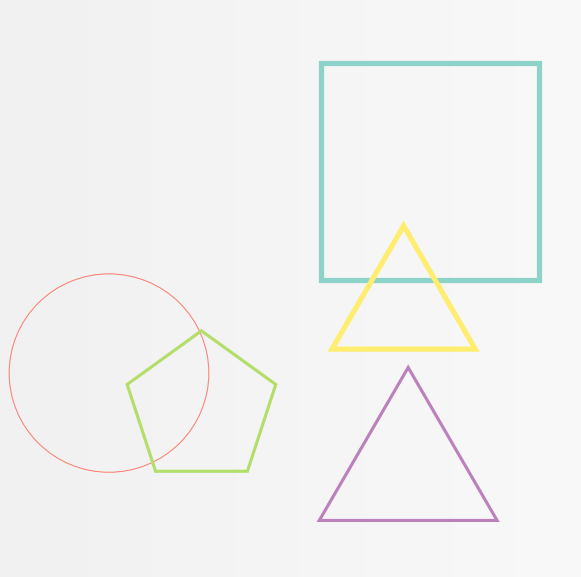[{"shape": "square", "thickness": 2.5, "radius": 0.94, "center": [0.74, 0.702]}, {"shape": "circle", "thickness": 0.5, "radius": 0.86, "center": [0.188, 0.353]}, {"shape": "pentagon", "thickness": 1.5, "radius": 0.67, "center": [0.347, 0.292]}, {"shape": "triangle", "thickness": 1.5, "radius": 0.88, "center": [0.702, 0.186]}, {"shape": "triangle", "thickness": 2.5, "radius": 0.71, "center": [0.694, 0.466]}]